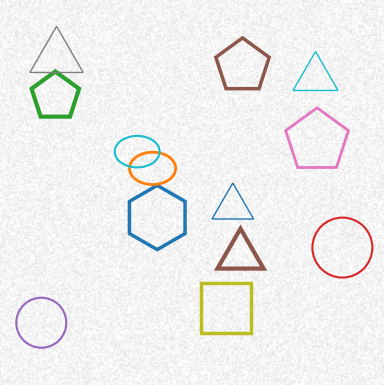[{"shape": "hexagon", "thickness": 2.5, "radius": 0.42, "center": [0.408, 0.435]}, {"shape": "triangle", "thickness": 1, "radius": 0.31, "center": [0.605, 0.462]}, {"shape": "oval", "thickness": 2, "radius": 0.3, "center": [0.396, 0.563]}, {"shape": "pentagon", "thickness": 3, "radius": 0.32, "center": [0.144, 0.749]}, {"shape": "circle", "thickness": 1.5, "radius": 0.39, "center": [0.889, 0.357]}, {"shape": "circle", "thickness": 1.5, "radius": 0.32, "center": [0.107, 0.162]}, {"shape": "triangle", "thickness": 3, "radius": 0.35, "center": [0.625, 0.337]}, {"shape": "pentagon", "thickness": 2.5, "radius": 0.36, "center": [0.63, 0.829]}, {"shape": "pentagon", "thickness": 2, "radius": 0.43, "center": [0.824, 0.634]}, {"shape": "triangle", "thickness": 1, "radius": 0.4, "center": [0.147, 0.852]}, {"shape": "square", "thickness": 2.5, "radius": 0.32, "center": [0.588, 0.2]}, {"shape": "triangle", "thickness": 1, "radius": 0.34, "center": [0.82, 0.799]}, {"shape": "oval", "thickness": 1.5, "radius": 0.29, "center": [0.356, 0.606]}]